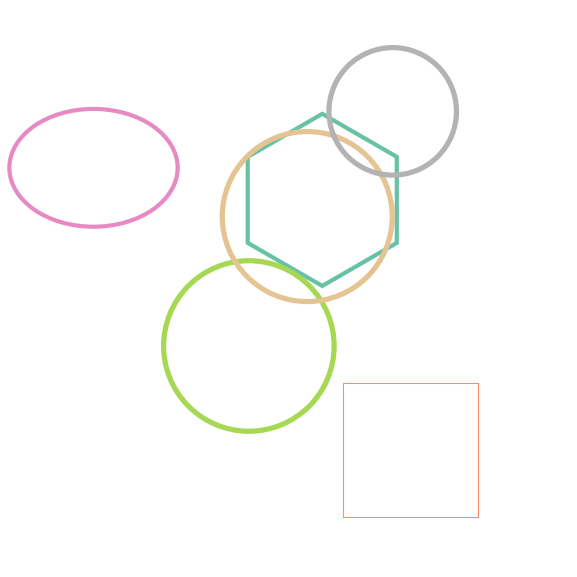[{"shape": "hexagon", "thickness": 2, "radius": 0.74, "center": [0.558, 0.653]}, {"shape": "square", "thickness": 0.5, "radius": 0.58, "center": [0.711, 0.22]}, {"shape": "oval", "thickness": 2, "radius": 0.73, "center": [0.162, 0.709]}, {"shape": "circle", "thickness": 2.5, "radius": 0.74, "center": [0.431, 0.4]}, {"shape": "circle", "thickness": 2.5, "radius": 0.74, "center": [0.532, 0.624]}, {"shape": "circle", "thickness": 2.5, "radius": 0.55, "center": [0.68, 0.806]}]